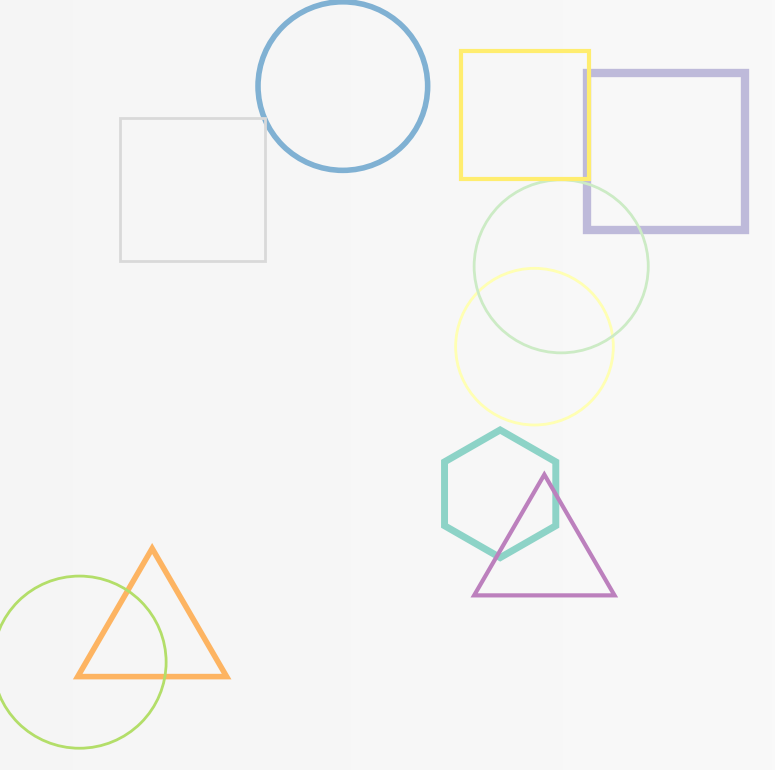[{"shape": "hexagon", "thickness": 2.5, "radius": 0.41, "center": [0.645, 0.359]}, {"shape": "circle", "thickness": 1, "radius": 0.51, "center": [0.69, 0.55]}, {"shape": "square", "thickness": 3, "radius": 0.51, "center": [0.859, 0.803]}, {"shape": "circle", "thickness": 2, "radius": 0.55, "center": [0.442, 0.888]}, {"shape": "triangle", "thickness": 2, "radius": 0.55, "center": [0.196, 0.177]}, {"shape": "circle", "thickness": 1, "radius": 0.56, "center": [0.103, 0.14]}, {"shape": "square", "thickness": 1, "radius": 0.47, "center": [0.248, 0.754]}, {"shape": "triangle", "thickness": 1.5, "radius": 0.52, "center": [0.702, 0.279]}, {"shape": "circle", "thickness": 1, "radius": 0.56, "center": [0.724, 0.654]}, {"shape": "square", "thickness": 1.5, "radius": 0.41, "center": [0.677, 0.851]}]